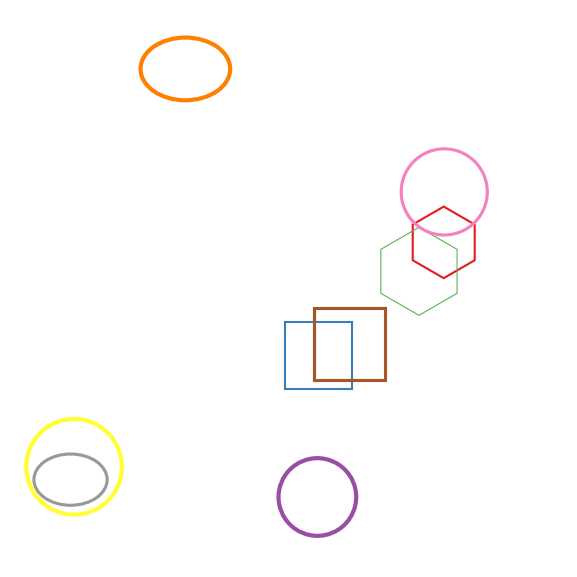[{"shape": "hexagon", "thickness": 1, "radius": 0.31, "center": [0.768, 0.579]}, {"shape": "square", "thickness": 1, "radius": 0.29, "center": [0.551, 0.383]}, {"shape": "hexagon", "thickness": 0.5, "radius": 0.38, "center": [0.725, 0.529]}, {"shape": "circle", "thickness": 2, "radius": 0.34, "center": [0.55, 0.139]}, {"shape": "oval", "thickness": 2, "radius": 0.39, "center": [0.321, 0.88]}, {"shape": "circle", "thickness": 2, "radius": 0.41, "center": [0.128, 0.191]}, {"shape": "square", "thickness": 1.5, "radius": 0.31, "center": [0.605, 0.403]}, {"shape": "circle", "thickness": 1.5, "radius": 0.37, "center": [0.769, 0.667]}, {"shape": "oval", "thickness": 1.5, "radius": 0.32, "center": [0.122, 0.169]}]